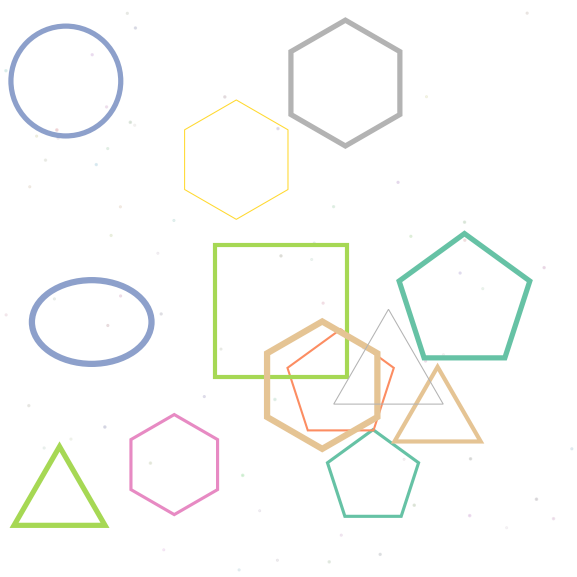[{"shape": "pentagon", "thickness": 2.5, "radius": 0.59, "center": [0.804, 0.476]}, {"shape": "pentagon", "thickness": 1.5, "radius": 0.41, "center": [0.646, 0.172]}, {"shape": "pentagon", "thickness": 1, "radius": 0.48, "center": [0.59, 0.332]}, {"shape": "circle", "thickness": 2.5, "radius": 0.48, "center": [0.114, 0.859]}, {"shape": "oval", "thickness": 3, "radius": 0.52, "center": [0.159, 0.442]}, {"shape": "hexagon", "thickness": 1.5, "radius": 0.43, "center": [0.302, 0.195]}, {"shape": "triangle", "thickness": 2.5, "radius": 0.45, "center": [0.103, 0.135]}, {"shape": "square", "thickness": 2, "radius": 0.57, "center": [0.487, 0.461]}, {"shape": "hexagon", "thickness": 0.5, "radius": 0.52, "center": [0.409, 0.723]}, {"shape": "hexagon", "thickness": 3, "radius": 0.55, "center": [0.558, 0.332]}, {"shape": "triangle", "thickness": 2, "radius": 0.43, "center": [0.758, 0.278]}, {"shape": "hexagon", "thickness": 2.5, "radius": 0.54, "center": [0.598, 0.855]}, {"shape": "triangle", "thickness": 0.5, "radius": 0.55, "center": [0.673, 0.354]}]